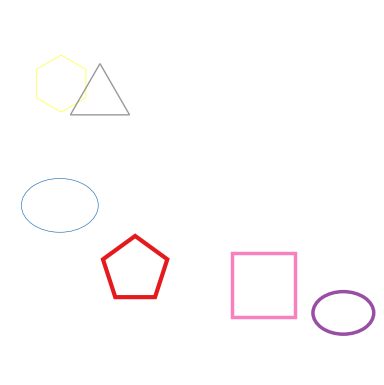[{"shape": "pentagon", "thickness": 3, "radius": 0.44, "center": [0.351, 0.299]}, {"shape": "oval", "thickness": 0.5, "radius": 0.5, "center": [0.155, 0.467]}, {"shape": "oval", "thickness": 2.5, "radius": 0.39, "center": [0.892, 0.187]}, {"shape": "hexagon", "thickness": 0.5, "radius": 0.37, "center": [0.159, 0.783]}, {"shape": "square", "thickness": 2.5, "radius": 0.41, "center": [0.684, 0.26]}, {"shape": "triangle", "thickness": 1, "radius": 0.44, "center": [0.26, 0.746]}]